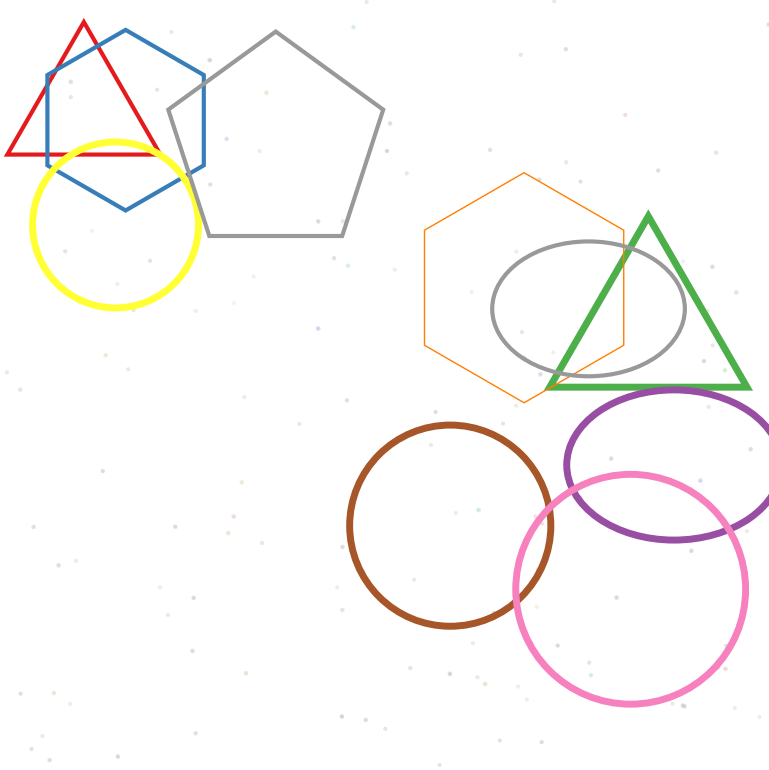[{"shape": "triangle", "thickness": 1.5, "radius": 0.57, "center": [0.109, 0.857]}, {"shape": "hexagon", "thickness": 1.5, "radius": 0.59, "center": [0.163, 0.844]}, {"shape": "triangle", "thickness": 2.5, "radius": 0.74, "center": [0.842, 0.571]}, {"shape": "oval", "thickness": 2.5, "radius": 0.7, "center": [0.875, 0.396]}, {"shape": "hexagon", "thickness": 0.5, "radius": 0.75, "center": [0.681, 0.626]}, {"shape": "circle", "thickness": 2.5, "radius": 0.54, "center": [0.15, 0.708]}, {"shape": "circle", "thickness": 2.5, "radius": 0.65, "center": [0.585, 0.317]}, {"shape": "circle", "thickness": 2.5, "radius": 0.75, "center": [0.819, 0.235]}, {"shape": "pentagon", "thickness": 1.5, "radius": 0.73, "center": [0.358, 0.812]}, {"shape": "oval", "thickness": 1.5, "radius": 0.63, "center": [0.764, 0.599]}]